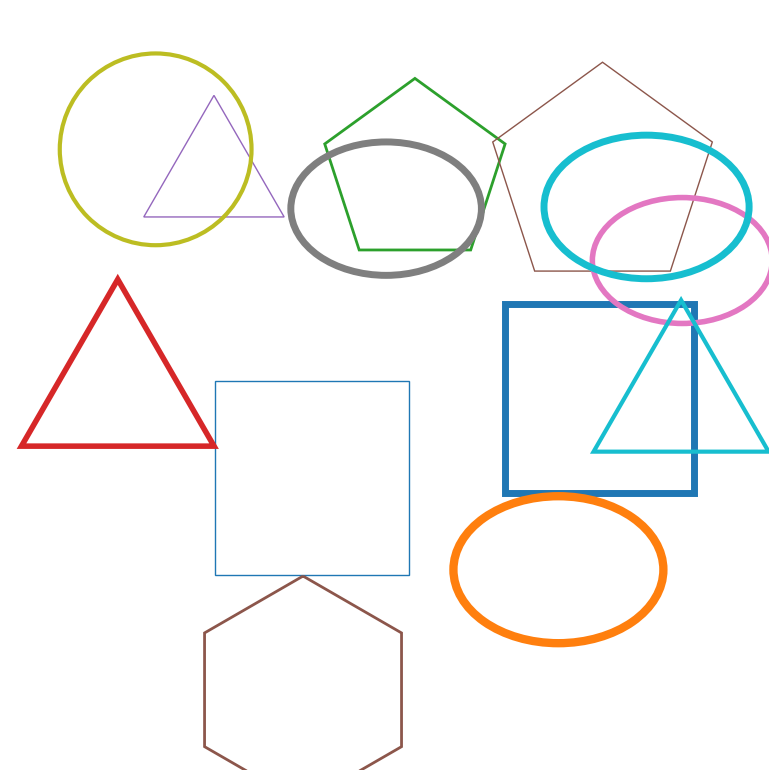[{"shape": "square", "thickness": 0.5, "radius": 0.63, "center": [0.405, 0.38]}, {"shape": "square", "thickness": 2.5, "radius": 0.61, "center": [0.779, 0.483]}, {"shape": "oval", "thickness": 3, "radius": 0.68, "center": [0.725, 0.26]}, {"shape": "pentagon", "thickness": 1, "radius": 0.62, "center": [0.539, 0.775]}, {"shape": "triangle", "thickness": 2, "radius": 0.72, "center": [0.153, 0.493]}, {"shape": "triangle", "thickness": 0.5, "radius": 0.53, "center": [0.278, 0.771]}, {"shape": "pentagon", "thickness": 0.5, "radius": 0.75, "center": [0.782, 0.769]}, {"shape": "hexagon", "thickness": 1, "radius": 0.74, "center": [0.394, 0.104]}, {"shape": "oval", "thickness": 2, "radius": 0.58, "center": [0.886, 0.662]}, {"shape": "oval", "thickness": 2.5, "radius": 0.62, "center": [0.501, 0.729]}, {"shape": "circle", "thickness": 1.5, "radius": 0.62, "center": [0.202, 0.806]}, {"shape": "oval", "thickness": 2.5, "radius": 0.67, "center": [0.84, 0.731]}, {"shape": "triangle", "thickness": 1.5, "radius": 0.66, "center": [0.885, 0.479]}]